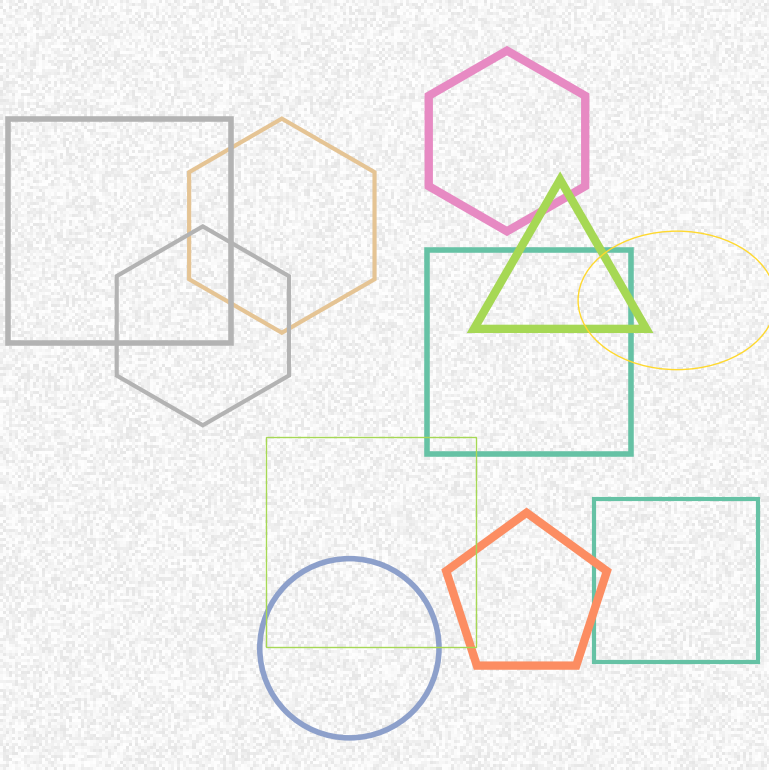[{"shape": "square", "thickness": 2, "radius": 0.66, "center": [0.687, 0.543]}, {"shape": "square", "thickness": 1.5, "radius": 0.53, "center": [0.878, 0.246]}, {"shape": "pentagon", "thickness": 3, "radius": 0.55, "center": [0.684, 0.224]}, {"shape": "circle", "thickness": 2, "radius": 0.58, "center": [0.454, 0.158]}, {"shape": "hexagon", "thickness": 3, "radius": 0.59, "center": [0.658, 0.817]}, {"shape": "triangle", "thickness": 3, "radius": 0.65, "center": [0.727, 0.637]}, {"shape": "square", "thickness": 0.5, "radius": 0.68, "center": [0.482, 0.296]}, {"shape": "oval", "thickness": 0.5, "radius": 0.64, "center": [0.879, 0.61]}, {"shape": "hexagon", "thickness": 1.5, "radius": 0.7, "center": [0.366, 0.707]}, {"shape": "square", "thickness": 2, "radius": 0.73, "center": [0.155, 0.7]}, {"shape": "hexagon", "thickness": 1.5, "radius": 0.65, "center": [0.263, 0.577]}]